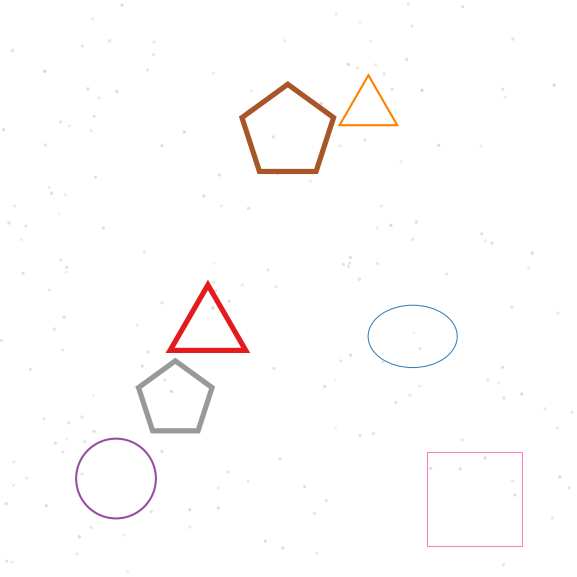[{"shape": "triangle", "thickness": 2.5, "radius": 0.38, "center": [0.36, 0.43]}, {"shape": "oval", "thickness": 0.5, "radius": 0.39, "center": [0.715, 0.417]}, {"shape": "circle", "thickness": 1, "radius": 0.35, "center": [0.201, 0.17]}, {"shape": "triangle", "thickness": 1, "radius": 0.29, "center": [0.638, 0.811]}, {"shape": "pentagon", "thickness": 2.5, "radius": 0.42, "center": [0.498, 0.77]}, {"shape": "square", "thickness": 0.5, "radius": 0.41, "center": [0.821, 0.135]}, {"shape": "pentagon", "thickness": 2.5, "radius": 0.33, "center": [0.304, 0.307]}]